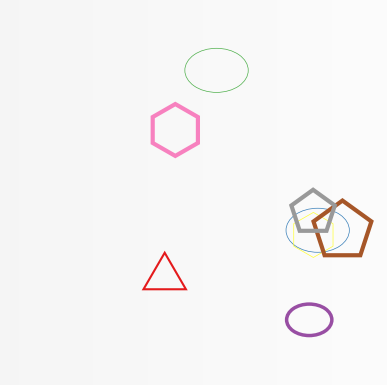[{"shape": "triangle", "thickness": 1.5, "radius": 0.32, "center": [0.425, 0.28]}, {"shape": "oval", "thickness": 0.5, "radius": 0.41, "center": [0.82, 0.402]}, {"shape": "oval", "thickness": 0.5, "radius": 0.41, "center": [0.559, 0.817]}, {"shape": "oval", "thickness": 2.5, "radius": 0.29, "center": [0.798, 0.169]}, {"shape": "hexagon", "thickness": 0.5, "radius": 0.29, "center": [0.809, 0.39]}, {"shape": "pentagon", "thickness": 3, "radius": 0.39, "center": [0.884, 0.401]}, {"shape": "hexagon", "thickness": 3, "radius": 0.34, "center": [0.452, 0.662]}, {"shape": "pentagon", "thickness": 3, "radius": 0.29, "center": [0.808, 0.448]}]